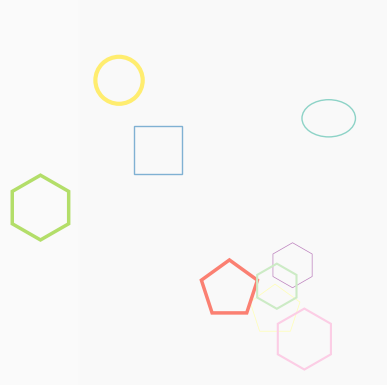[{"shape": "oval", "thickness": 1, "radius": 0.35, "center": [0.848, 0.693]}, {"shape": "pentagon", "thickness": 0.5, "radius": 0.34, "center": [0.71, 0.194]}, {"shape": "pentagon", "thickness": 2.5, "radius": 0.38, "center": [0.592, 0.249]}, {"shape": "square", "thickness": 1, "radius": 0.31, "center": [0.407, 0.61]}, {"shape": "hexagon", "thickness": 2.5, "radius": 0.42, "center": [0.104, 0.461]}, {"shape": "hexagon", "thickness": 1.5, "radius": 0.4, "center": [0.785, 0.119]}, {"shape": "hexagon", "thickness": 0.5, "radius": 0.29, "center": [0.755, 0.311]}, {"shape": "hexagon", "thickness": 1.5, "radius": 0.29, "center": [0.714, 0.257]}, {"shape": "circle", "thickness": 3, "radius": 0.31, "center": [0.307, 0.791]}]